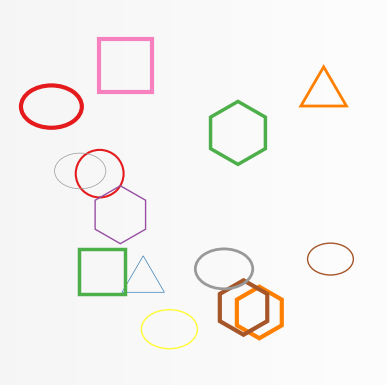[{"shape": "circle", "thickness": 1.5, "radius": 0.31, "center": [0.257, 0.549]}, {"shape": "oval", "thickness": 3, "radius": 0.39, "center": [0.133, 0.723]}, {"shape": "triangle", "thickness": 0.5, "radius": 0.32, "center": [0.37, 0.272]}, {"shape": "square", "thickness": 2.5, "radius": 0.29, "center": [0.263, 0.294]}, {"shape": "hexagon", "thickness": 2.5, "radius": 0.41, "center": [0.614, 0.655]}, {"shape": "hexagon", "thickness": 1, "radius": 0.38, "center": [0.311, 0.442]}, {"shape": "hexagon", "thickness": 3, "radius": 0.33, "center": [0.669, 0.188]}, {"shape": "triangle", "thickness": 2, "radius": 0.34, "center": [0.835, 0.759]}, {"shape": "oval", "thickness": 1, "radius": 0.36, "center": [0.437, 0.145]}, {"shape": "oval", "thickness": 1, "radius": 0.3, "center": [0.853, 0.327]}, {"shape": "hexagon", "thickness": 3, "radius": 0.35, "center": [0.628, 0.201]}, {"shape": "square", "thickness": 3, "radius": 0.34, "center": [0.323, 0.83]}, {"shape": "oval", "thickness": 2, "radius": 0.37, "center": [0.578, 0.302]}, {"shape": "oval", "thickness": 0.5, "radius": 0.33, "center": [0.207, 0.556]}]